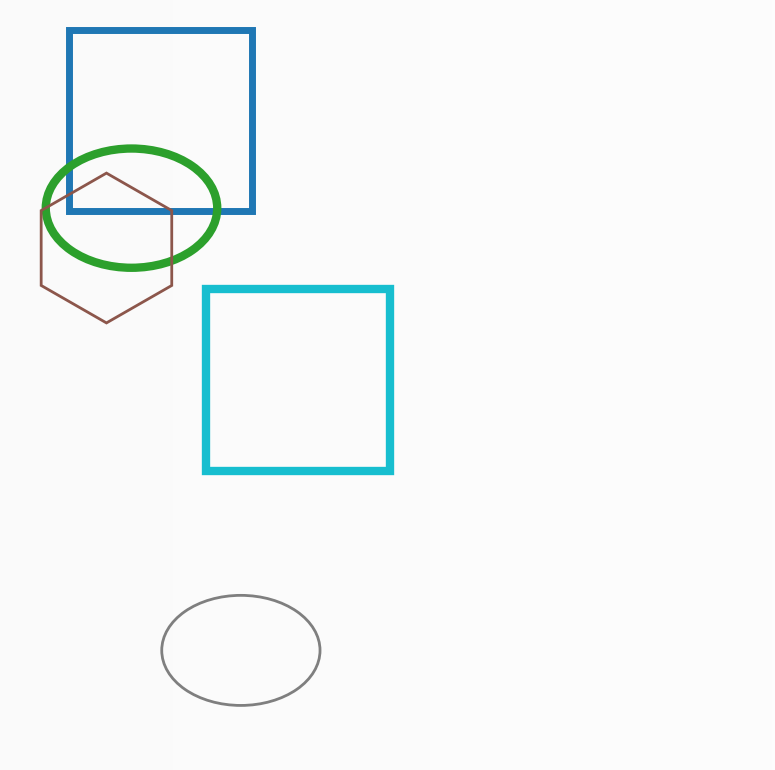[{"shape": "square", "thickness": 2.5, "radius": 0.59, "center": [0.207, 0.844]}, {"shape": "oval", "thickness": 3, "radius": 0.55, "center": [0.17, 0.73]}, {"shape": "hexagon", "thickness": 1, "radius": 0.49, "center": [0.137, 0.678]}, {"shape": "oval", "thickness": 1, "radius": 0.51, "center": [0.311, 0.155]}, {"shape": "square", "thickness": 3, "radius": 0.59, "center": [0.384, 0.507]}]